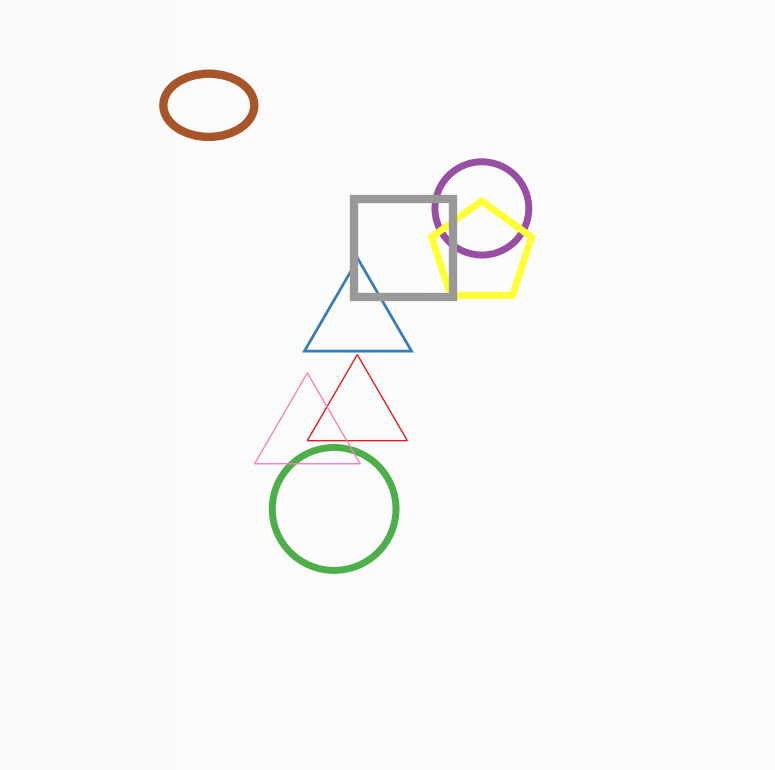[{"shape": "triangle", "thickness": 0.5, "radius": 0.37, "center": [0.461, 0.465]}, {"shape": "triangle", "thickness": 1, "radius": 0.4, "center": [0.462, 0.584]}, {"shape": "circle", "thickness": 2.5, "radius": 0.4, "center": [0.431, 0.339]}, {"shape": "circle", "thickness": 2.5, "radius": 0.3, "center": [0.622, 0.729]}, {"shape": "pentagon", "thickness": 2.5, "radius": 0.34, "center": [0.621, 0.671]}, {"shape": "oval", "thickness": 3, "radius": 0.29, "center": [0.269, 0.863]}, {"shape": "triangle", "thickness": 0.5, "radius": 0.39, "center": [0.397, 0.437]}, {"shape": "square", "thickness": 3, "radius": 0.32, "center": [0.521, 0.678]}]